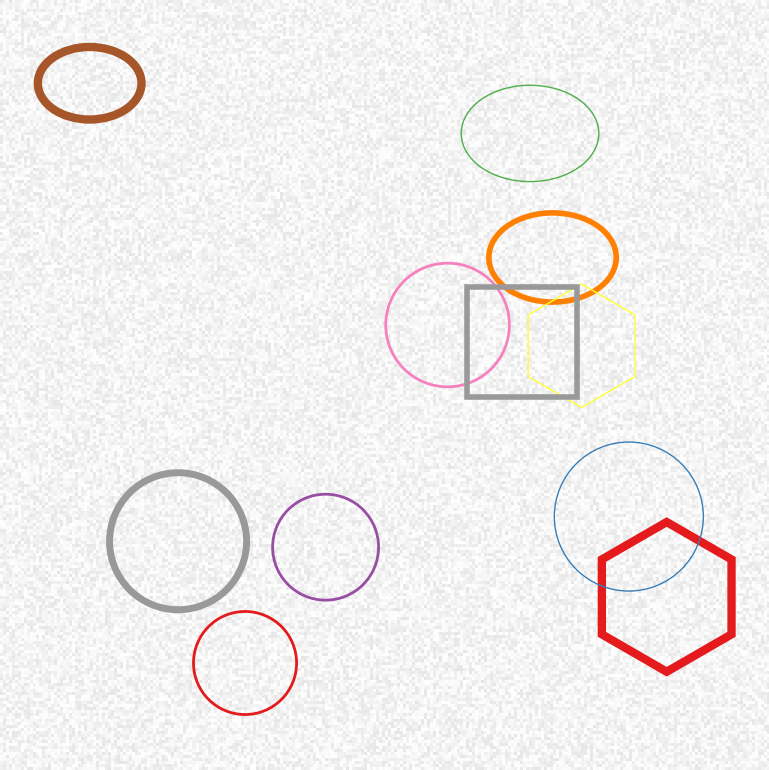[{"shape": "circle", "thickness": 1, "radius": 0.33, "center": [0.318, 0.139]}, {"shape": "hexagon", "thickness": 3, "radius": 0.49, "center": [0.866, 0.225]}, {"shape": "circle", "thickness": 0.5, "radius": 0.48, "center": [0.817, 0.329]}, {"shape": "oval", "thickness": 0.5, "radius": 0.45, "center": [0.688, 0.827]}, {"shape": "circle", "thickness": 1, "radius": 0.34, "center": [0.423, 0.289]}, {"shape": "oval", "thickness": 2, "radius": 0.41, "center": [0.718, 0.666]}, {"shape": "hexagon", "thickness": 0.5, "radius": 0.4, "center": [0.755, 0.551]}, {"shape": "oval", "thickness": 3, "radius": 0.34, "center": [0.116, 0.892]}, {"shape": "circle", "thickness": 1, "radius": 0.4, "center": [0.581, 0.578]}, {"shape": "square", "thickness": 2, "radius": 0.36, "center": [0.678, 0.556]}, {"shape": "circle", "thickness": 2.5, "radius": 0.44, "center": [0.231, 0.297]}]